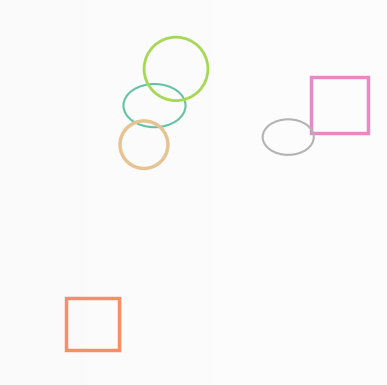[{"shape": "oval", "thickness": 1.5, "radius": 0.4, "center": [0.399, 0.726]}, {"shape": "square", "thickness": 2.5, "radius": 0.34, "center": [0.239, 0.159]}, {"shape": "square", "thickness": 2.5, "radius": 0.36, "center": [0.877, 0.728]}, {"shape": "circle", "thickness": 2, "radius": 0.41, "center": [0.454, 0.821]}, {"shape": "circle", "thickness": 2.5, "radius": 0.31, "center": [0.372, 0.624]}, {"shape": "oval", "thickness": 1.5, "radius": 0.33, "center": [0.744, 0.644]}]